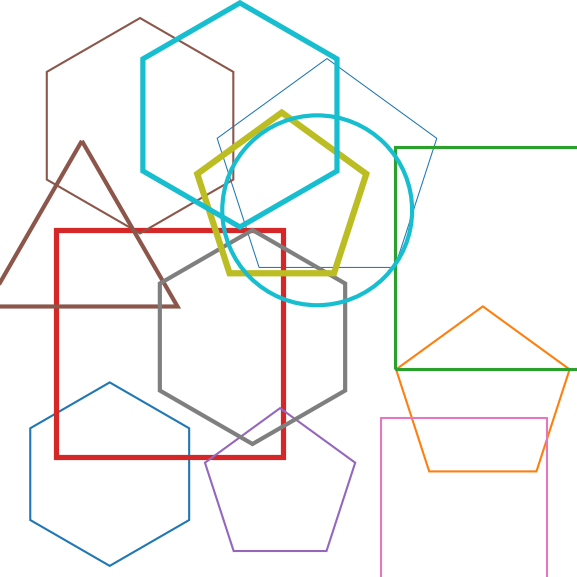[{"shape": "hexagon", "thickness": 1, "radius": 0.79, "center": [0.19, 0.178]}, {"shape": "pentagon", "thickness": 0.5, "radius": 1.0, "center": [0.566, 0.698]}, {"shape": "pentagon", "thickness": 1, "radius": 0.79, "center": [0.836, 0.311]}, {"shape": "square", "thickness": 1.5, "radius": 0.96, "center": [0.876, 0.553]}, {"shape": "square", "thickness": 2.5, "radius": 0.98, "center": [0.294, 0.405]}, {"shape": "pentagon", "thickness": 1, "radius": 0.68, "center": [0.485, 0.156]}, {"shape": "triangle", "thickness": 2, "radius": 0.96, "center": [0.142, 0.564]}, {"shape": "hexagon", "thickness": 1, "radius": 0.93, "center": [0.243, 0.781]}, {"shape": "square", "thickness": 1, "radius": 0.72, "center": [0.804, 0.131]}, {"shape": "hexagon", "thickness": 2, "radius": 0.93, "center": [0.437, 0.416]}, {"shape": "pentagon", "thickness": 3, "radius": 0.77, "center": [0.488, 0.65]}, {"shape": "hexagon", "thickness": 2.5, "radius": 0.97, "center": [0.415, 0.8]}, {"shape": "circle", "thickness": 2, "radius": 0.82, "center": [0.549, 0.635]}]